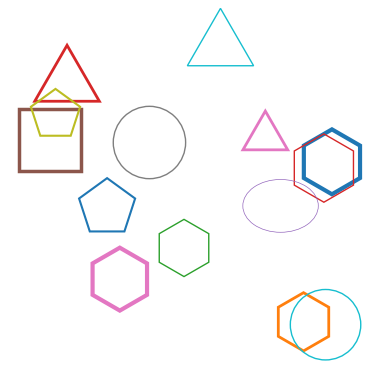[{"shape": "pentagon", "thickness": 1.5, "radius": 0.38, "center": [0.278, 0.461]}, {"shape": "hexagon", "thickness": 3, "radius": 0.42, "center": [0.862, 0.58]}, {"shape": "hexagon", "thickness": 2, "radius": 0.38, "center": [0.788, 0.164]}, {"shape": "hexagon", "thickness": 1, "radius": 0.37, "center": [0.478, 0.356]}, {"shape": "triangle", "thickness": 2, "radius": 0.48, "center": [0.174, 0.785]}, {"shape": "hexagon", "thickness": 1, "radius": 0.44, "center": [0.841, 0.563]}, {"shape": "oval", "thickness": 0.5, "radius": 0.49, "center": [0.729, 0.465]}, {"shape": "square", "thickness": 2.5, "radius": 0.4, "center": [0.13, 0.636]}, {"shape": "hexagon", "thickness": 3, "radius": 0.41, "center": [0.311, 0.275]}, {"shape": "triangle", "thickness": 2, "radius": 0.34, "center": [0.689, 0.644]}, {"shape": "circle", "thickness": 1, "radius": 0.47, "center": [0.388, 0.63]}, {"shape": "pentagon", "thickness": 1.5, "radius": 0.34, "center": [0.144, 0.702]}, {"shape": "circle", "thickness": 1, "radius": 0.46, "center": [0.846, 0.157]}, {"shape": "triangle", "thickness": 1, "radius": 0.5, "center": [0.573, 0.879]}]